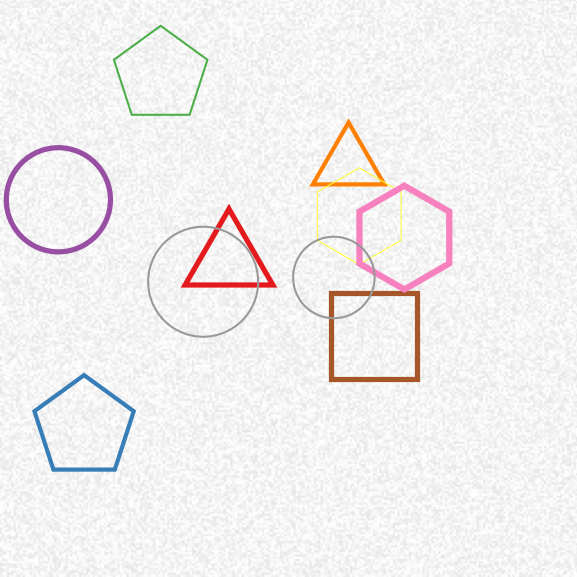[{"shape": "triangle", "thickness": 2.5, "radius": 0.44, "center": [0.396, 0.55]}, {"shape": "pentagon", "thickness": 2, "radius": 0.45, "center": [0.146, 0.259]}, {"shape": "pentagon", "thickness": 1, "radius": 0.43, "center": [0.278, 0.869]}, {"shape": "circle", "thickness": 2.5, "radius": 0.45, "center": [0.101, 0.653]}, {"shape": "triangle", "thickness": 2, "radius": 0.36, "center": [0.604, 0.716]}, {"shape": "hexagon", "thickness": 0.5, "radius": 0.42, "center": [0.622, 0.625]}, {"shape": "square", "thickness": 2.5, "radius": 0.37, "center": [0.647, 0.418]}, {"shape": "hexagon", "thickness": 3, "radius": 0.45, "center": [0.7, 0.588]}, {"shape": "circle", "thickness": 1, "radius": 0.35, "center": [0.578, 0.519]}, {"shape": "circle", "thickness": 1, "radius": 0.48, "center": [0.352, 0.511]}]